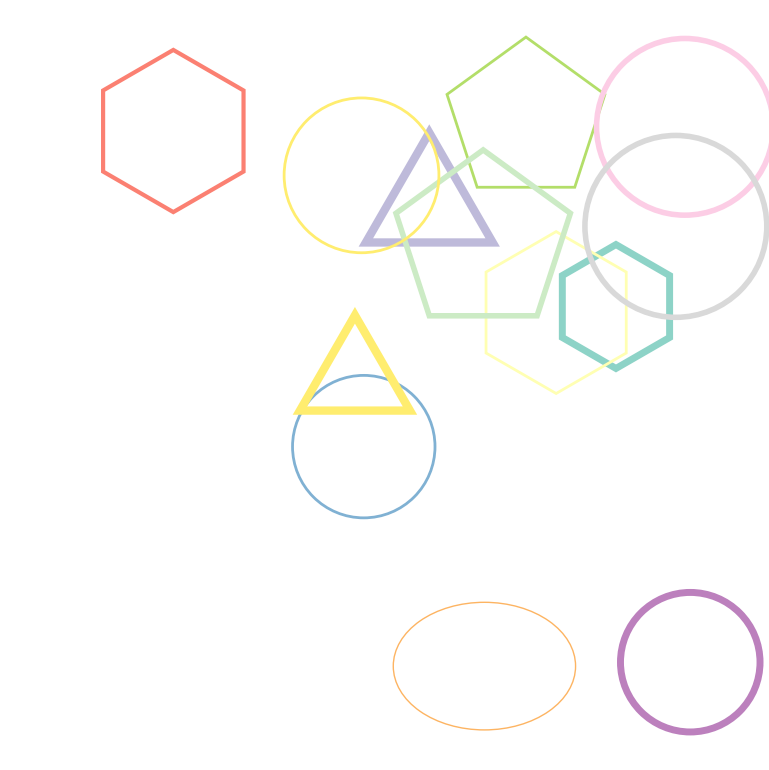[{"shape": "hexagon", "thickness": 2.5, "radius": 0.4, "center": [0.8, 0.602]}, {"shape": "hexagon", "thickness": 1, "radius": 0.53, "center": [0.722, 0.594]}, {"shape": "triangle", "thickness": 3, "radius": 0.48, "center": [0.557, 0.733]}, {"shape": "hexagon", "thickness": 1.5, "radius": 0.53, "center": [0.225, 0.83]}, {"shape": "circle", "thickness": 1, "radius": 0.46, "center": [0.472, 0.42]}, {"shape": "oval", "thickness": 0.5, "radius": 0.59, "center": [0.629, 0.135]}, {"shape": "pentagon", "thickness": 1, "radius": 0.54, "center": [0.683, 0.844]}, {"shape": "circle", "thickness": 2, "radius": 0.57, "center": [0.889, 0.835]}, {"shape": "circle", "thickness": 2, "radius": 0.59, "center": [0.878, 0.706]}, {"shape": "circle", "thickness": 2.5, "radius": 0.45, "center": [0.896, 0.14]}, {"shape": "pentagon", "thickness": 2, "radius": 0.6, "center": [0.628, 0.686]}, {"shape": "circle", "thickness": 1, "radius": 0.5, "center": [0.47, 0.772]}, {"shape": "triangle", "thickness": 3, "radius": 0.41, "center": [0.461, 0.508]}]